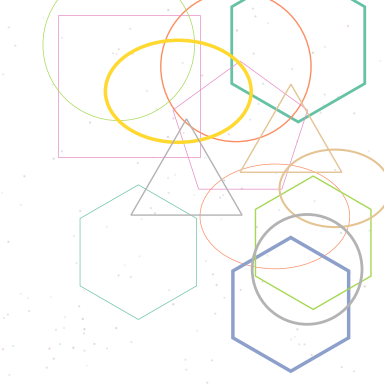[{"shape": "hexagon", "thickness": 2, "radius": 1.0, "center": [0.775, 0.883]}, {"shape": "hexagon", "thickness": 0.5, "radius": 0.87, "center": [0.359, 0.345]}, {"shape": "circle", "thickness": 1, "radius": 0.98, "center": [0.613, 0.827]}, {"shape": "oval", "thickness": 0.5, "radius": 0.97, "center": [0.714, 0.438]}, {"shape": "hexagon", "thickness": 2.5, "radius": 0.87, "center": [0.755, 0.209]}, {"shape": "pentagon", "thickness": 0.5, "radius": 0.92, "center": [0.624, 0.657]}, {"shape": "square", "thickness": 0.5, "radius": 0.92, "center": [0.336, 0.777]}, {"shape": "hexagon", "thickness": 1, "radius": 0.87, "center": [0.814, 0.37]}, {"shape": "circle", "thickness": 0.5, "radius": 0.98, "center": [0.309, 0.884]}, {"shape": "oval", "thickness": 2.5, "radius": 0.95, "center": [0.463, 0.763]}, {"shape": "oval", "thickness": 1.5, "radius": 0.72, "center": [0.87, 0.511]}, {"shape": "triangle", "thickness": 1, "radius": 0.76, "center": [0.756, 0.629]}, {"shape": "triangle", "thickness": 1, "radius": 0.83, "center": [0.484, 0.525]}, {"shape": "circle", "thickness": 2, "radius": 0.71, "center": [0.798, 0.3]}]